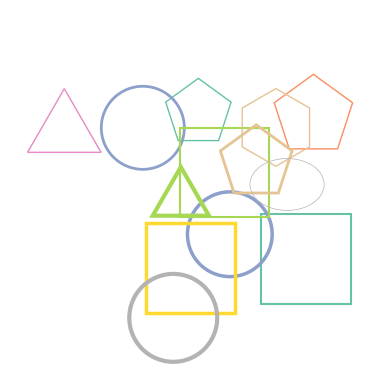[{"shape": "square", "thickness": 1.5, "radius": 0.58, "center": [0.796, 0.327]}, {"shape": "pentagon", "thickness": 1, "radius": 0.45, "center": [0.515, 0.707]}, {"shape": "pentagon", "thickness": 1, "radius": 0.54, "center": [0.814, 0.7]}, {"shape": "circle", "thickness": 2, "radius": 0.54, "center": [0.371, 0.668]}, {"shape": "circle", "thickness": 2.5, "radius": 0.55, "center": [0.597, 0.392]}, {"shape": "triangle", "thickness": 1, "radius": 0.55, "center": [0.167, 0.659]}, {"shape": "triangle", "thickness": 3, "radius": 0.42, "center": [0.47, 0.482]}, {"shape": "square", "thickness": 1.5, "radius": 0.58, "center": [0.583, 0.553]}, {"shape": "square", "thickness": 2.5, "radius": 0.58, "center": [0.495, 0.304]}, {"shape": "pentagon", "thickness": 2, "radius": 0.49, "center": [0.666, 0.578]}, {"shape": "hexagon", "thickness": 1, "radius": 0.5, "center": [0.717, 0.669]}, {"shape": "circle", "thickness": 3, "radius": 0.57, "center": [0.45, 0.174]}, {"shape": "oval", "thickness": 0.5, "radius": 0.48, "center": [0.746, 0.521]}]